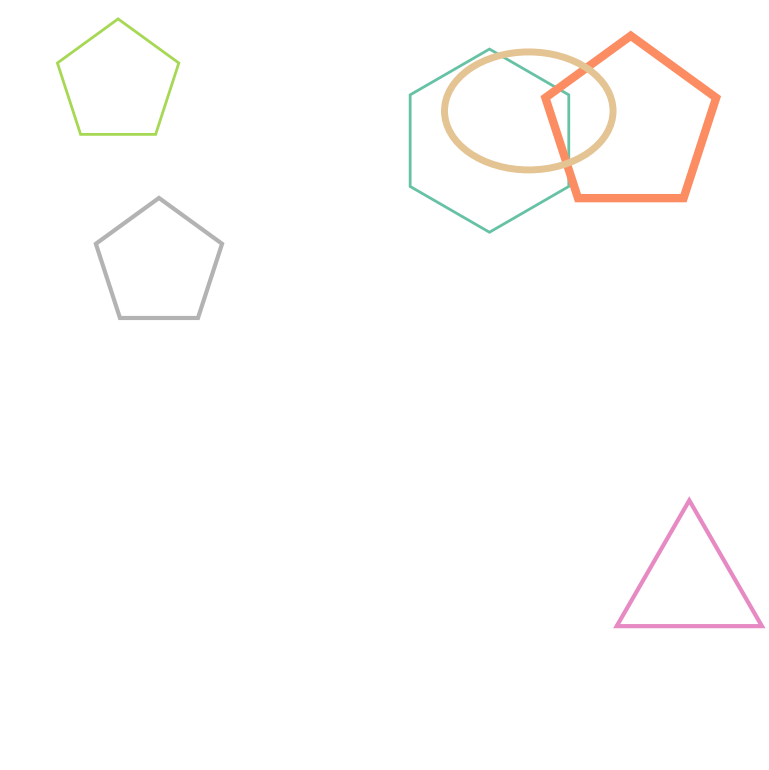[{"shape": "hexagon", "thickness": 1, "radius": 0.59, "center": [0.636, 0.817]}, {"shape": "pentagon", "thickness": 3, "radius": 0.58, "center": [0.819, 0.837]}, {"shape": "triangle", "thickness": 1.5, "radius": 0.54, "center": [0.895, 0.241]}, {"shape": "pentagon", "thickness": 1, "radius": 0.41, "center": [0.153, 0.893]}, {"shape": "oval", "thickness": 2.5, "radius": 0.55, "center": [0.687, 0.856]}, {"shape": "pentagon", "thickness": 1.5, "radius": 0.43, "center": [0.206, 0.657]}]